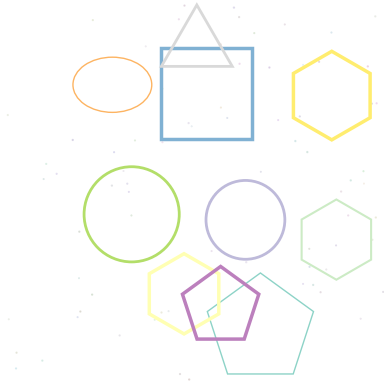[{"shape": "pentagon", "thickness": 1, "radius": 0.72, "center": [0.676, 0.146]}, {"shape": "hexagon", "thickness": 2.5, "radius": 0.52, "center": [0.478, 0.237]}, {"shape": "circle", "thickness": 2, "radius": 0.51, "center": [0.637, 0.429]}, {"shape": "square", "thickness": 2.5, "radius": 0.59, "center": [0.536, 0.757]}, {"shape": "oval", "thickness": 1, "radius": 0.51, "center": [0.292, 0.78]}, {"shape": "circle", "thickness": 2, "radius": 0.62, "center": [0.342, 0.443]}, {"shape": "triangle", "thickness": 2, "radius": 0.53, "center": [0.511, 0.881]}, {"shape": "pentagon", "thickness": 2.5, "radius": 0.52, "center": [0.573, 0.204]}, {"shape": "hexagon", "thickness": 1.5, "radius": 0.52, "center": [0.874, 0.378]}, {"shape": "hexagon", "thickness": 2.5, "radius": 0.58, "center": [0.862, 0.752]}]